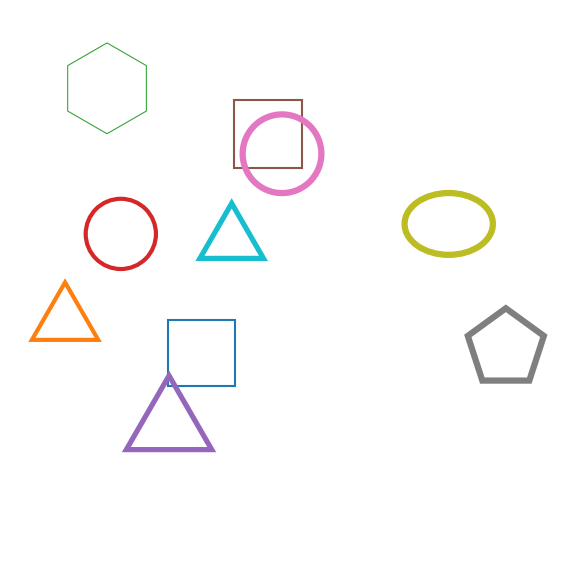[{"shape": "square", "thickness": 1, "radius": 0.29, "center": [0.349, 0.388]}, {"shape": "triangle", "thickness": 2, "radius": 0.33, "center": [0.113, 0.444]}, {"shape": "hexagon", "thickness": 0.5, "radius": 0.39, "center": [0.185, 0.846]}, {"shape": "circle", "thickness": 2, "radius": 0.3, "center": [0.209, 0.594]}, {"shape": "triangle", "thickness": 2.5, "radius": 0.43, "center": [0.293, 0.263]}, {"shape": "square", "thickness": 1, "radius": 0.29, "center": [0.465, 0.767]}, {"shape": "circle", "thickness": 3, "radius": 0.34, "center": [0.488, 0.733]}, {"shape": "pentagon", "thickness": 3, "radius": 0.35, "center": [0.876, 0.396]}, {"shape": "oval", "thickness": 3, "radius": 0.38, "center": [0.777, 0.611]}, {"shape": "triangle", "thickness": 2.5, "radius": 0.32, "center": [0.401, 0.583]}]